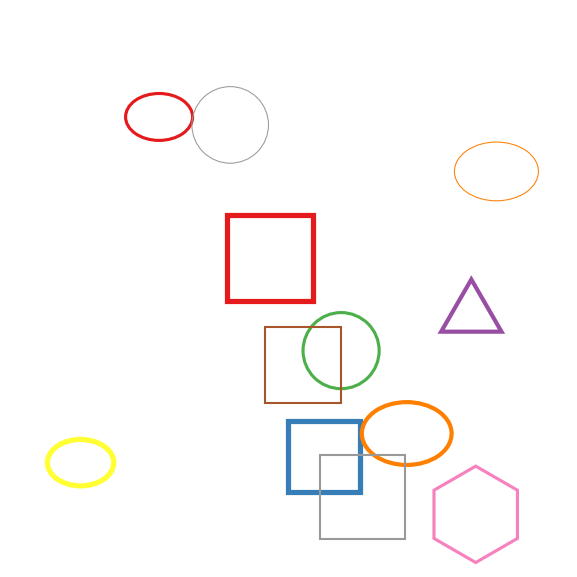[{"shape": "square", "thickness": 2.5, "radius": 0.37, "center": [0.468, 0.553]}, {"shape": "oval", "thickness": 1.5, "radius": 0.29, "center": [0.275, 0.797]}, {"shape": "square", "thickness": 2.5, "radius": 0.31, "center": [0.561, 0.208]}, {"shape": "circle", "thickness": 1.5, "radius": 0.33, "center": [0.591, 0.392]}, {"shape": "triangle", "thickness": 2, "radius": 0.3, "center": [0.816, 0.455]}, {"shape": "oval", "thickness": 0.5, "radius": 0.36, "center": [0.86, 0.702]}, {"shape": "oval", "thickness": 2, "radius": 0.39, "center": [0.704, 0.248]}, {"shape": "oval", "thickness": 2.5, "radius": 0.29, "center": [0.14, 0.198]}, {"shape": "square", "thickness": 1, "radius": 0.33, "center": [0.524, 0.367]}, {"shape": "hexagon", "thickness": 1.5, "radius": 0.42, "center": [0.824, 0.109]}, {"shape": "square", "thickness": 1, "radius": 0.37, "center": [0.628, 0.139]}, {"shape": "circle", "thickness": 0.5, "radius": 0.33, "center": [0.399, 0.783]}]